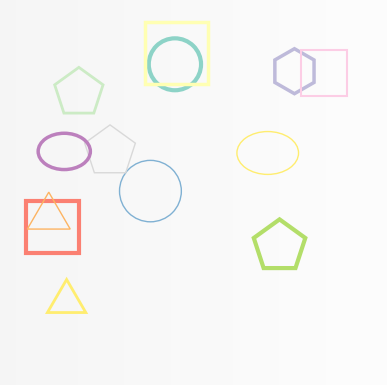[{"shape": "circle", "thickness": 3, "radius": 0.34, "center": [0.451, 0.833]}, {"shape": "square", "thickness": 2.5, "radius": 0.4, "center": [0.455, 0.862]}, {"shape": "hexagon", "thickness": 2.5, "radius": 0.29, "center": [0.76, 0.815]}, {"shape": "square", "thickness": 3, "radius": 0.34, "center": [0.136, 0.41]}, {"shape": "circle", "thickness": 1, "radius": 0.4, "center": [0.388, 0.504]}, {"shape": "triangle", "thickness": 1, "radius": 0.32, "center": [0.126, 0.437]}, {"shape": "pentagon", "thickness": 3, "radius": 0.35, "center": [0.721, 0.36]}, {"shape": "square", "thickness": 1.5, "radius": 0.3, "center": [0.836, 0.81]}, {"shape": "pentagon", "thickness": 1, "radius": 0.34, "center": [0.284, 0.607]}, {"shape": "oval", "thickness": 2.5, "radius": 0.34, "center": [0.166, 0.607]}, {"shape": "pentagon", "thickness": 2, "radius": 0.33, "center": [0.204, 0.759]}, {"shape": "oval", "thickness": 1, "radius": 0.4, "center": [0.691, 0.603]}, {"shape": "triangle", "thickness": 2, "radius": 0.29, "center": [0.172, 0.217]}]